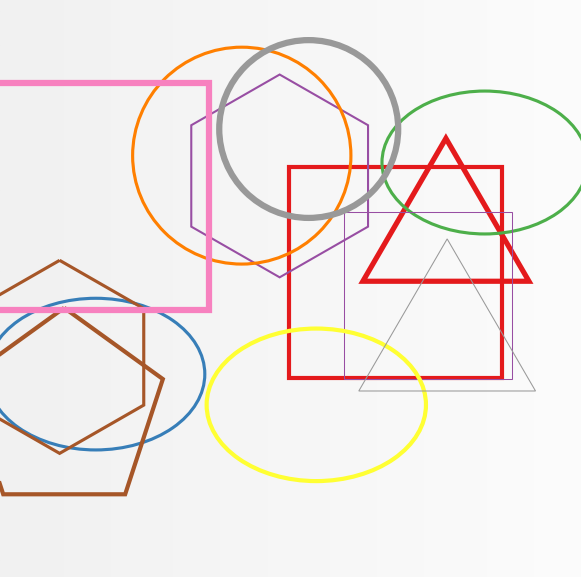[{"shape": "square", "thickness": 2, "radius": 0.91, "center": [0.68, 0.527]}, {"shape": "triangle", "thickness": 2.5, "radius": 0.82, "center": [0.767, 0.595]}, {"shape": "oval", "thickness": 1.5, "radius": 0.94, "center": [0.165, 0.351]}, {"shape": "oval", "thickness": 1.5, "radius": 0.88, "center": [0.834, 0.718]}, {"shape": "hexagon", "thickness": 1, "radius": 0.88, "center": [0.481, 0.694]}, {"shape": "square", "thickness": 0.5, "radius": 0.72, "center": [0.736, 0.488]}, {"shape": "circle", "thickness": 1.5, "radius": 0.94, "center": [0.416, 0.73]}, {"shape": "oval", "thickness": 2, "radius": 0.94, "center": [0.544, 0.298]}, {"shape": "pentagon", "thickness": 2, "radius": 0.89, "center": [0.11, 0.288]}, {"shape": "hexagon", "thickness": 1.5, "radius": 0.84, "center": [0.103, 0.381]}, {"shape": "square", "thickness": 3, "radius": 0.98, "center": [0.162, 0.659]}, {"shape": "triangle", "thickness": 0.5, "radius": 0.88, "center": [0.769, 0.41]}, {"shape": "circle", "thickness": 3, "radius": 0.77, "center": [0.531, 0.776]}]